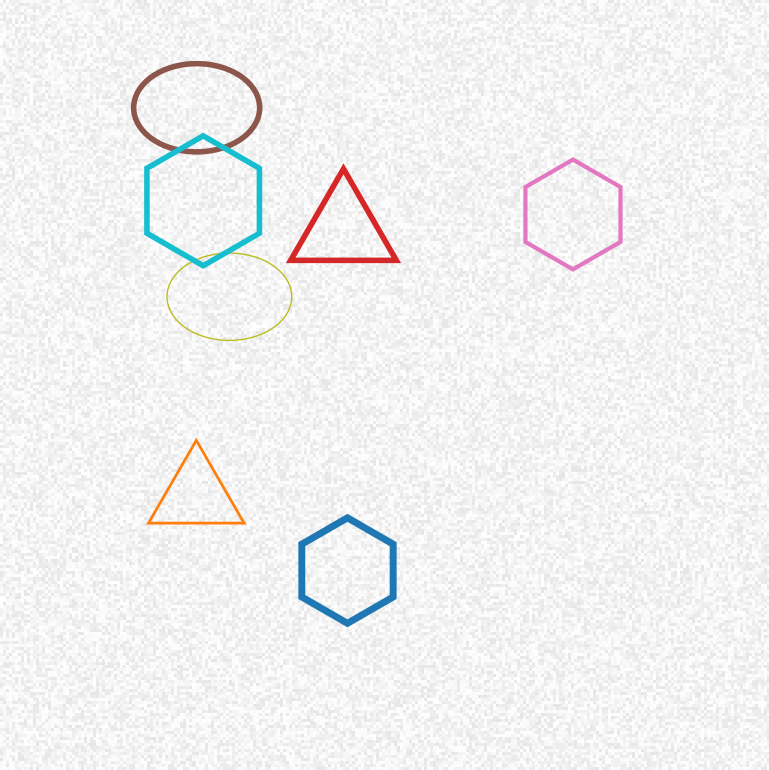[{"shape": "hexagon", "thickness": 2.5, "radius": 0.34, "center": [0.451, 0.259]}, {"shape": "triangle", "thickness": 1, "radius": 0.36, "center": [0.255, 0.356]}, {"shape": "triangle", "thickness": 2, "radius": 0.4, "center": [0.446, 0.702]}, {"shape": "oval", "thickness": 2, "radius": 0.41, "center": [0.255, 0.86]}, {"shape": "hexagon", "thickness": 1.5, "radius": 0.36, "center": [0.744, 0.721]}, {"shape": "oval", "thickness": 0.5, "radius": 0.41, "center": [0.298, 0.615]}, {"shape": "hexagon", "thickness": 2, "radius": 0.42, "center": [0.264, 0.739]}]